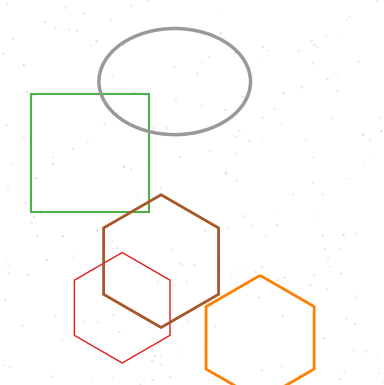[{"shape": "hexagon", "thickness": 1, "radius": 0.72, "center": [0.317, 0.201]}, {"shape": "square", "thickness": 1.5, "radius": 0.77, "center": [0.234, 0.602]}, {"shape": "hexagon", "thickness": 2, "radius": 0.81, "center": [0.676, 0.123]}, {"shape": "hexagon", "thickness": 2, "radius": 0.86, "center": [0.418, 0.322]}, {"shape": "oval", "thickness": 2.5, "radius": 0.98, "center": [0.454, 0.788]}]